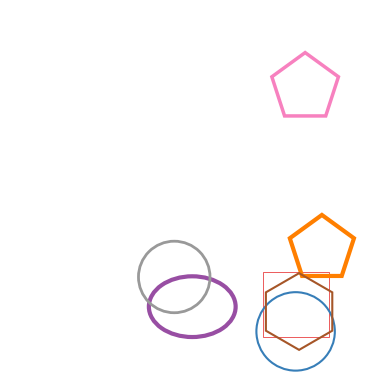[{"shape": "square", "thickness": 0.5, "radius": 0.42, "center": [0.769, 0.21]}, {"shape": "circle", "thickness": 1.5, "radius": 0.51, "center": [0.768, 0.139]}, {"shape": "oval", "thickness": 3, "radius": 0.56, "center": [0.499, 0.203]}, {"shape": "pentagon", "thickness": 3, "radius": 0.44, "center": [0.836, 0.354]}, {"shape": "hexagon", "thickness": 1.5, "radius": 0.5, "center": [0.777, 0.191]}, {"shape": "pentagon", "thickness": 2.5, "radius": 0.45, "center": [0.793, 0.772]}, {"shape": "circle", "thickness": 2, "radius": 0.46, "center": [0.453, 0.281]}]